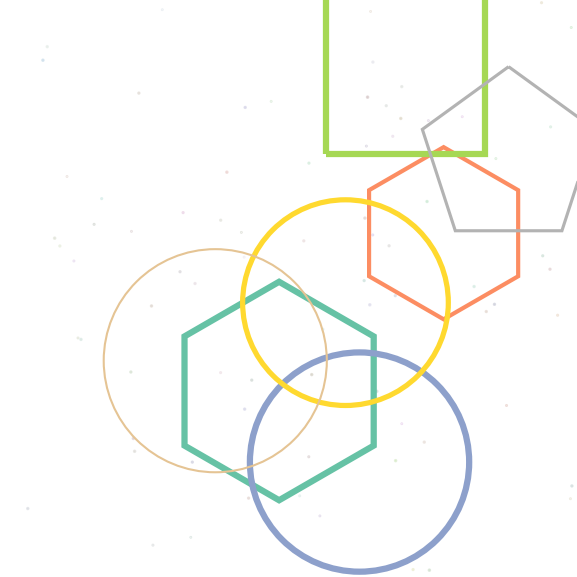[{"shape": "hexagon", "thickness": 3, "radius": 0.95, "center": [0.483, 0.322]}, {"shape": "hexagon", "thickness": 2, "radius": 0.75, "center": [0.768, 0.595]}, {"shape": "circle", "thickness": 3, "radius": 0.95, "center": [0.623, 0.199]}, {"shape": "square", "thickness": 3, "radius": 0.69, "center": [0.702, 0.87]}, {"shape": "circle", "thickness": 2.5, "radius": 0.89, "center": [0.598, 0.475]}, {"shape": "circle", "thickness": 1, "radius": 0.97, "center": [0.373, 0.375]}, {"shape": "pentagon", "thickness": 1.5, "radius": 0.79, "center": [0.881, 0.727]}]